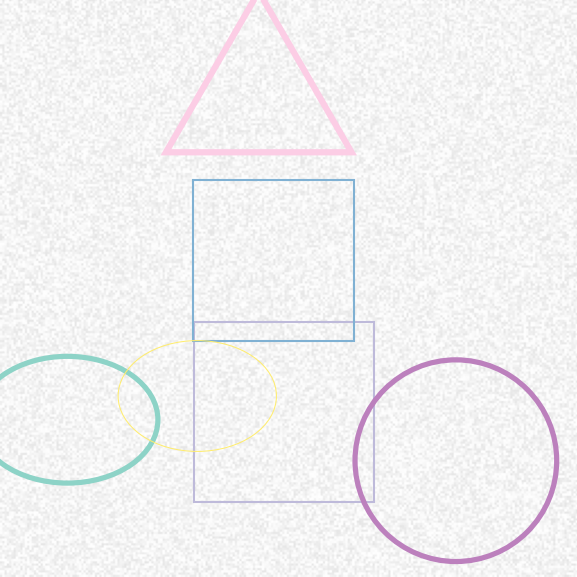[{"shape": "oval", "thickness": 2.5, "radius": 0.78, "center": [0.117, 0.272]}, {"shape": "square", "thickness": 1, "radius": 0.78, "center": [0.492, 0.286]}, {"shape": "square", "thickness": 1, "radius": 0.7, "center": [0.474, 0.548]}, {"shape": "triangle", "thickness": 3, "radius": 0.93, "center": [0.448, 0.828]}, {"shape": "circle", "thickness": 2.5, "radius": 0.87, "center": [0.789, 0.201]}, {"shape": "oval", "thickness": 0.5, "radius": 0.69, "center": [0.342, 0.313]}]